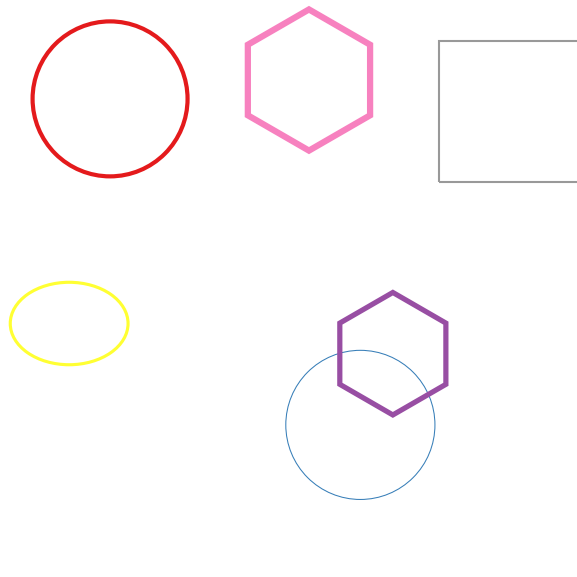[{"shape": "circle", "thickness": 2, "radius": 0.67, "center": [0.191, 0.828]}, {"shape": "circle", "thickness": 0.5, "radius": 0.65, "center": [0.624, 0.263]}, {"shape": "hexagon", "thickness": 2.5, "radius": 0.53, "center": [0.68, 0.387]}, {"shape": "oval", "thickness": 1.5, "radius": 0.51, "center": [0.12, 0.439]}, {"shape": "hexagon", "thickness": 3, "radius": 0.61, "center": [0.535, 0.861]}, {"shape": "square", "thickness": 1, "radius": 0.61, "center": [0.883, 0.805]}]